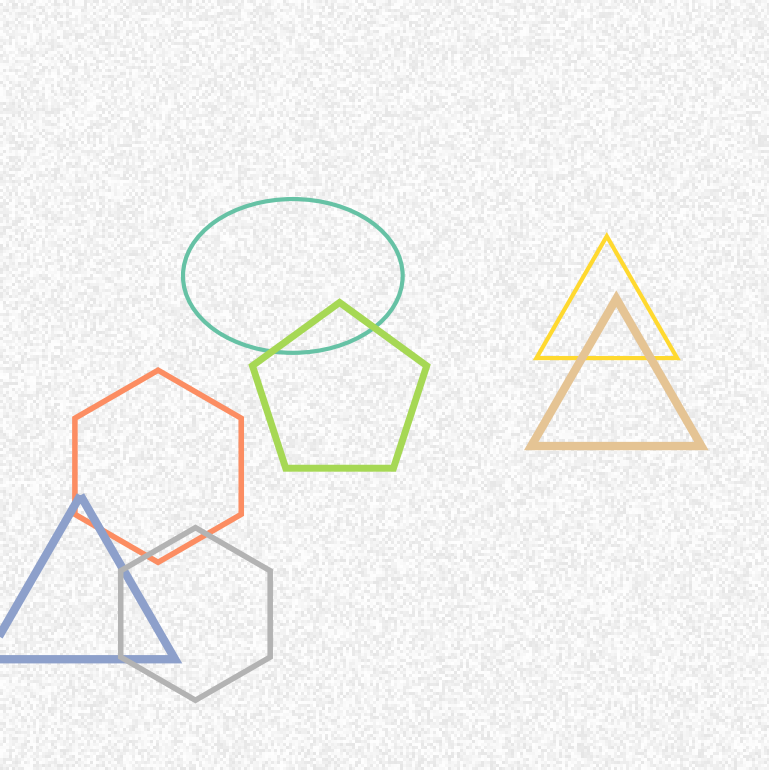[{"shape": "oval", "thickness": 1.5, "radius": 0.71, "center": [0.38, 0.642]}, {"shape": "hexagon", "thickness": 2, "radius": 0.62, "center": [0.205, 0.394]}, {"shape": "triangle", "thickness": 3, "radius": 0.71, "center": [0.104, 0.215]}, {"shape": "pentagon", "thickness": 2.5, "radius": 0.59, "center": [0.441, 0.488]}, {"shape": "triangle", "thickness": 1.5, "radius": 0.53, "center": [0.788, 0.588]}, {"shape": "triangle", "thickness": 3, "radius": 0.64, "center": [0.8, 0.485]}, {"shape": "hexagon", "thickness": 2, "radius": 0.56, "center": [0.254, 0.203]}]